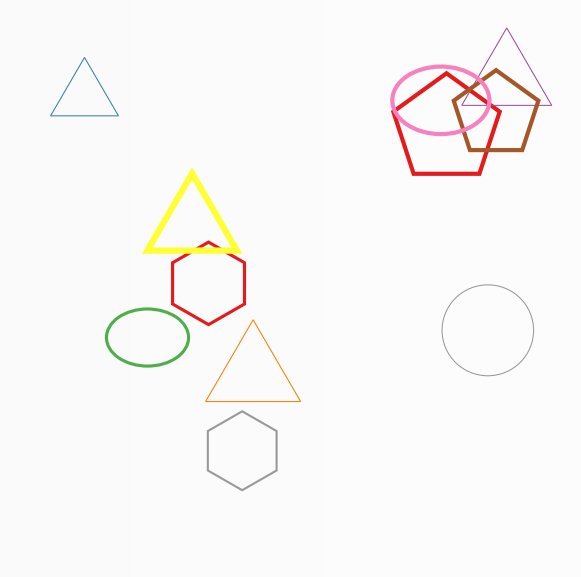[{"shape": "hexagon", "thickness": 1.5, "radius": 0.36, "center": [0.359, 0.508]}, {"shape": "pentagon", "thickness": 2, "radius": 0.48, "center": [0.768, 0.776]}, {"shape": "triangle", "thickness": 0.5, "radius": 0.34, "center": [0.145, 0.832]}, {"shape": "oval", "thickness": 1.5, "radius": 0.35, "center": [0.254, 0.415]}, {"shape": "triangle", "thickness": 0.5, "radius": 0.45, "center": [0.872, 0.861]}, {"shape": "triangle", "thickness": 0.5, "radius": 0.47, "center": [0.435, 0.351]}, {"shape": "triangle", "thickness": 3, "radius": 0.45, "center": [0.331, 0.61]}, {"shape": "pentagon", "thickness": 2, "radius": 0.38, "center": [0.853, 0.801]}, {"shape": "oval", "thickness": 2, "radius": 0.42, "center": [0.758, 0.825]}, {"shape": "circle", "thickness": 0.5, "radius": 0.39, "center": [0.839, 0.427]}, {"shape": "hexagon", "thickness": 1, "radius": 0.34, "center": [0.417, 0.219]}]